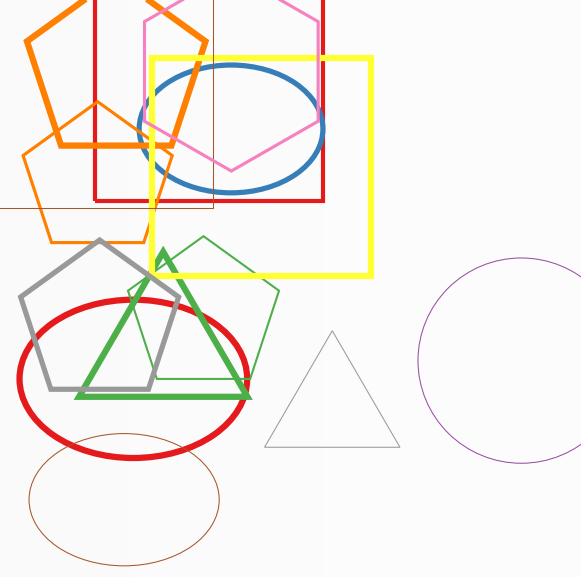[{"shape": "oval", "thickness": 3, "radius": 0.98, "center": [0.229, 0.343]}, {"shape": "square", "thickness": 2, "radius": 0.98, "center": [0.359, 0.848]}, {"shape": "oval", "thickness": 2.5, "radius": 0.79, "center": [0.398, 0.776]}, {"shape": "triangle", "thickness": 3, "radius": 0.84, "center": [0.281, 0.396]}, {"shape": "pentagon", "thickness": 1, "radius": 0.68, "center": [0.35, 0.454]}, {"shape": "circle", "thickness": 0.5, "radius": 0.89, "center": [0.897, 0.375]}, {"shape": "pentagon", "thickness": 3, "radius": 0.81, "center": [0.2, 0.878]}, {"shape": "pentagon", "thickness": 1.5, "radius": 0.67, "center": [0.168, 0.688]}, {"shape": "square", "thickness": 3, "radius": 0.94, "center": [0.45, 0.71]}, {"shape": "square", "thickness": 0.5, "radius": 0.97, "center": [0.173, 0.831]}, {"shape": "oval", "thickness": 0.5, "radius": 0.82, "center": [0.214, 0.134]}, {"shape": "hexagon", "thickness": 1.5, "radius": 0.86, "center": [0.398, 0.875]}, {"shape": "triangle", "thickness": 0.5, "radius": 0.67, "center": [0.572, 0.292]}, {"shape": "pentagon", "thickness": 2.5, "radius": 0.71, "center": [0.171, 0.441]}]